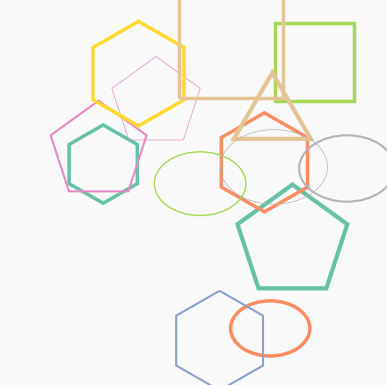[{"shape": "pentagon", "thickness": 3, "radius": 0.74, "center": [0.755, 0.372]}, {"shape": "hexagon", "thickness": 2.5, "radius": 0.51, "center": [0.266, 0.574]}, {"shape": "oval", "thickness": 2.5, "radius": 0.51, "center": [0.697, 0.147]}, {"shape": "hexagon", "thickness": 2.5, "radius": 0.64, "center": [0.682, 0.578]}, {"shape": "hexagon", "thickness": 1.5, "radius": 0.65, "center": [0.567, 0.115]}, {"shape": "pentagon", "thickness": 0.5, "radius": 0.6, "center": [0.403, 0.733]}, {"shape": "pentagon", "thickness": 1.5, "radius": 0.65, "center": [0.254, 0.608]}, {"shape": "oval", "thickness": 1, "radius": 0.59, "center": [0.516, 0.523]}, {"shape": "square", "thickness": 2.5, "radius": 0.51, "center": [0.811, 0.838]}, {"shape": "hexagon", "thickness": 2.5, "radius": 0.68, "center": [0.358, 0.809]}, {"shape": "square", "thickness": 2.5, "radius": 0.67, "center": [0.597, 0.879]}, {"shape": "triangle", "thickness": 3, "radius": 0.57, "center": [0.703, 0.697]}, {"shape": "oval", "thickness": 0.5, "radius": 0.69, "center": [0.707, 0.567]}, {"shape": "oval", "thickness": 1.5, "radius": 0.62, "center": [0.895, 0.562]}]